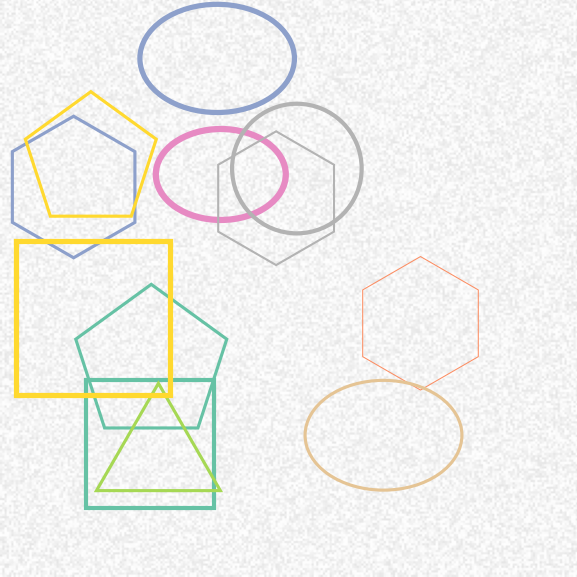[{"shape": "square", "thickness": 2, "radius": 0.55, "center": [0.259, 0.231]}, {"shape": "pentagon", "thickness": 1.5, "radius": 0.69, "center": [0.262, 0.369]}, {"shape": "hexagon", "thickness": 0.5, "radius": 0.58, "center": [0.728, 0.439]}, {"shape": "oval", "thickness": 2.5, "radius": 0.67, "center": [0.376, 0.898]}, {"shape": "hexagon", "thickness": 1.5, "radius": 0.61, "center": [0.128, 0.675]}, {"shape": "oval", "thickness": 3, "radius": 0.56, "center": [0.382, 0.697]}, {"shape": "triangle", "thickness": 1.5, "radius": 0.62, "center": [0.274, 0.211]}, {"shape": "pentagon", "thickness": 1.5, "radius": 0.6, "center": [0.157, 0.721]}, {"shape": "square", "thickness": 2.5, "radius": 0.67, "center": [0.16, 0.448]}, {"shape": "oval", "thickness": 1.5, "radius": 0.68, "center": [0.664, 0.245]}, {"shape": "circle", "thickness": 2, "radius": 0.56, "center": [0.514, 0.707]}, {"shape": "hexagon", "thickness": 1, "radius": 0.58, "center": [0.478, 0.656]}]